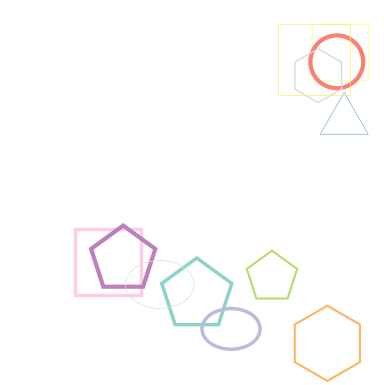[{"shape": "pentagon", "thickness": 2.5, "radius": 0.48, "center": [0.511, 0.234]}, {"shape": "square", "thickness": 1, "radius": 0.36, "center": [0.883, 0.866]}, {"shape": "oval", "thickness": 2.5, "radius": 0.38, "center": [0.6, 0.146]}, {"shape": "circle", "thickness": 3, "radius": 0.34, "center": [0.875, 0.839]}, {"shape": "triangle", "thickness": 0.5, "radius": 0.36, "center": [0.894, 0.687]}, {"shape": "hexagon", "thickness": 1.5, "radius": 0.49, "center": [0.85, 0.108]}, {"shape": "pentagon", "thickness": 1.5, "radius": 0.34, "center": [0.706, 0.28]}, {"shape": "square", "thickness": 2.5, "radius": 0.43, "center": [0.281, 0.319]}, {"shape": "hexagon", "thickness": 1, "radius": 0.35, "center": [0.827, 0.804]}, {"shape": "pentagon", "thickness": 3, "radius": 0.44, "center": [0.32, 0.326]}, {"shape": "oval", "thickness": 0.5, "radius": 0.44, "center": [0.415, 0.261]}, {"shape": "square", "thickness": 0.5, "radius": 0.46, "center": [0.816, 0.845]}]